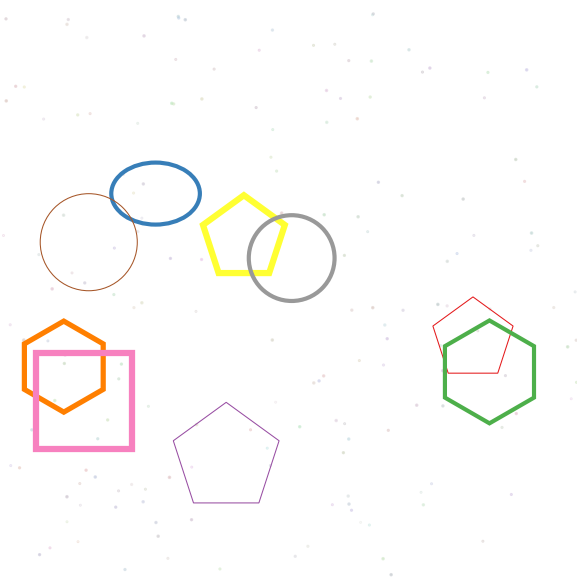[{"shape": "pentagon", "thickness": 0.5, "radius": 0.36, "center": [0.819, 0.412]}, {"shape": "oval", "thickness": 2, "radius": 0.38, "center": [0.269, 0.664]}, {"shape": "hexagon", "thickness": 2, "radius": 0.45, "center": [0.848, 0.355]}, {"shape": "pentagon", "thickness": 0.5, "radius": 0.48, "center": [0.392, 0.206]}, {"shape": "hexagon", "thickness": 2.5, "radius": 0.39, "center": [0.11, 0.364]}, {"shape": "pentagon", "thickness": 3, "radius": 0.37, "center": [0.422, 0.587]}, {"shape": "circle", "thickness": 0.5, "radius": 0.42, "center": [0.154, 0.58]}, {"shape": "square", "thickness": 3, "radius": 0.41, "center": [0.145, 0.304]}, {"shape": "circle", "thickness": 2, "radius": 0.37, "center": [0.505, 0.552]}]